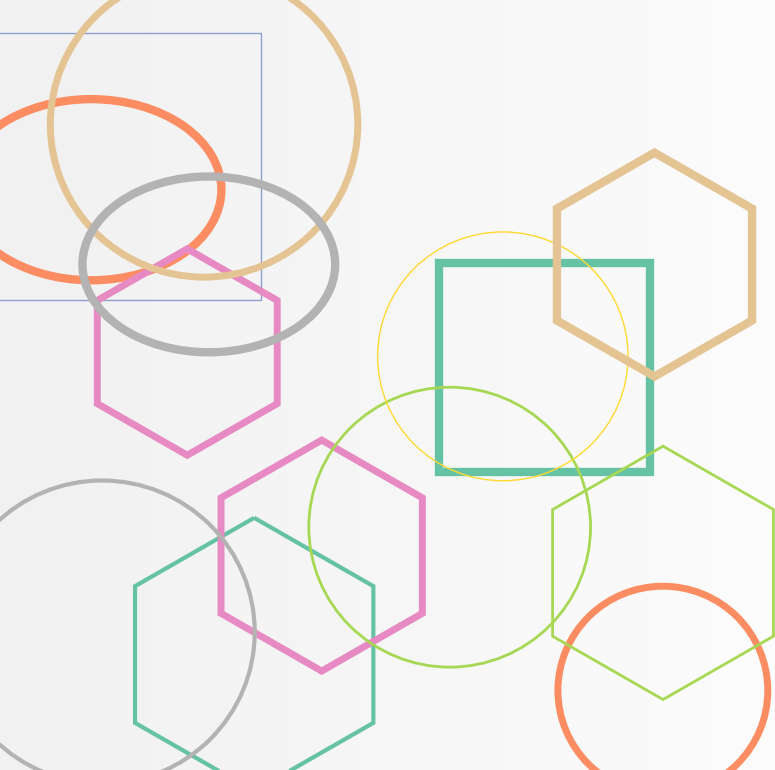[{"shape": "hexagon", "thickness": 1.5, "radius": 0.89, "center": [0.328, 0.15]}, {"shape": "square", "thickness": 3, "radius": 0.68, "center": [0.703, 0.523]}, {"shape": "circle", "thickness": 2.5, "radius": 0.68, "center": [0.855, 0.103]}, {"shape": "oval", "thickness": 3, "radius": 0.84, "center": [0.118, 0.754]}, {"shape": "square", "thickness": 0.5, "radius": 0.87, "center": [0.163, 0.784]}, {"shape": "hexagon", "thickness": 2.5, "radius": 0.75, "center": [0.415, 0.278]}, {"shape": "hexagon", "thickness": 2.5, "radius": 0.67, "center": [0.242, 0.543]}, {"shape": "circle", "thickness": 1, "radius": 0.91, "center": [0.58, 0.315]}, {"shape": "hexagon", "thickness": 1, "radius": 0.82, "center": [0.856, 0.256]}, {"shape": "circle", "thickness": 0.5, "radius": 0.81, "center": [0.649, 0.537]}, {"shape": "circle", "thickness": 2.5, "radius": 0.99, "center": [0.263, 0.838]}, {"shape": "hexagon", "thickness": 3, "radius": 0.73, "center": [0.845, 0.656]}, {"shape": "circle", "thickness": 1.5, "radius": 0.98, "center": [0.132, 0.179]}, {"shape": "oval", "thickness": 3, "radius": 0.82, "center": [0.269, 0.657]}]